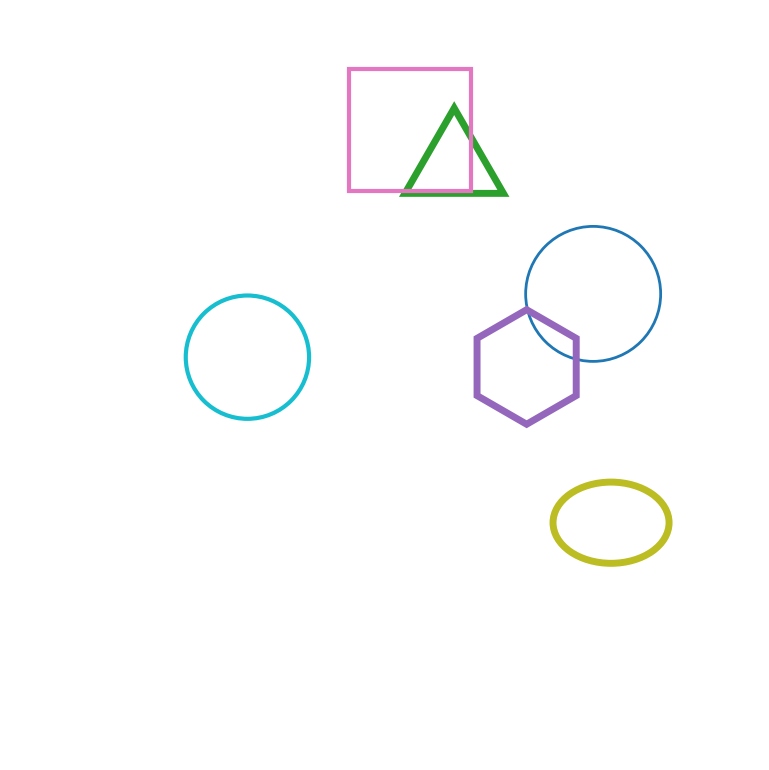[{"shape": "circle", "thickness": 1, "radius": 0.44, "center": [0.77, 0.618]}, {"shape": "triangle", "thickness": 2.5, "radius": 0.37, "center": [0.59, 0.786]}, {"shape": "hexagon", "thickness": 2.5, "radius": 0.37, "center": [0.684, 0.523]}, {"shape": "square", "thickness": 1.5, "radius": 0.4, "center": [0.533, 0.831]}, {"shape": "oval", "thickness": 2.5, "radius": 0.38, "center": [0.794, 0.321]}, {"shape": "circle", "thickness": 1.5, "radius": 0.4, "center": [0.321, 0.536]}]